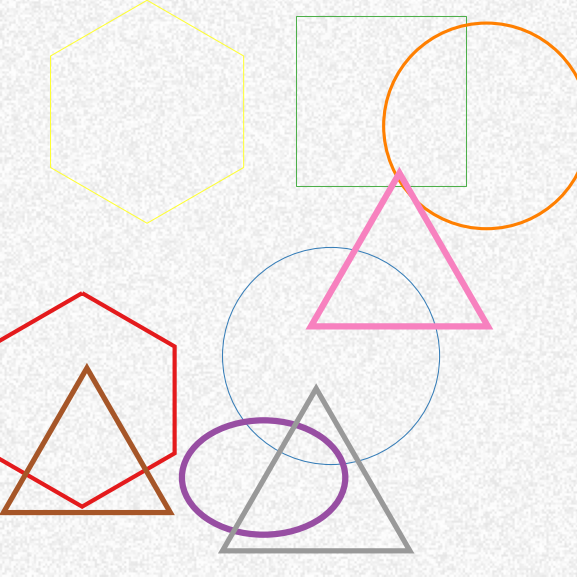[{"shape": "hexagon", "thickness": 2, "radius": 0.92, "center": [0.142, 0.307]}, {"shape": "circle", "thickness": 0.5, "radius": 0.94, "center": [0.573, 0.383]}, {"shape": "square", "thickness": 0.5, "radius": 0.74, "center": [0.659, 0.825]}, {"shape": "oval", "thickness": 3, "radius": 0.71, "center": [0.456, 0.172]}, {"shape": "circle", "thickness": 1.5, "radius": 0.89, "center": [0.842, 0.781]}, {"shape": "hexagon", "thickness": 0.5, "radius": 0.97, "center": [0.255, 0.806]}, {"shape": "triangle", "thickness": 2.5, "radius": 0.83, "center": [0.15, 0.195]}, {"shape": "triangle", "thickness": 3, "radius": 0.88, "center": [0.692, 0.522]}, {"shape": "triangle", "thickness": 2.5, "radius": 0.94, "center": [0.547, 0.139]}]